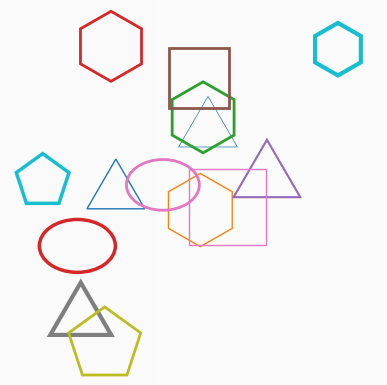[{"shape": "triangle", "thickness": 1, "radius": 0.43, "center": [0.299, 0.501]}, {"shape": "triangle", "thickness": 0.5, "radius": 0.44, "center": [0.537, 0.662]}, {"shape": "hexagon", "thickness": 1, "radius": 0.48, "center": [0.517, 0.454]}, {"shape": "hexagon", "thickness": 2, "radius": 0.46, "center": [0.524, 0.695]}, {"shape": "oval", "thickness": 2.5, "radius": 0.49, "center": [0.2, 0.361]}, {"shape": "hexagon", "thickness": 2, "radius": 0.45, "center": [0.286, 0.88]}, {"shape": "triangle", "thickness": 1.5, "radius": 0.5, "center": [0.689, 0.538]}, {"shape": "square", "thickness": 2, "radius": 0.39, "center": [0.514, 0.797]}, {"shape": "oval", "thickness": 2, "radius": 0.47, "center": [0.42, 0.52]}, {"shape": "square", "thickness": 1, "radius": 0.49, "center": [0.588, 0.463]}, {"shape": "triangle", "thickness": 3, "radius": 0.45, "center": [0.208, 0.175]}, {"shape": "pentagon", "thickness": 2, "radius": 0.49, "center": [0.27, 0.105]}, {"shape": "pentagon", "thickness": 2.5, "radius": 0.36, "center": [0.11, 0.53]}, {"shape": "hexagon", "thickness": 3, "radius": 0.34, "center": [0.872, 0.872]}]